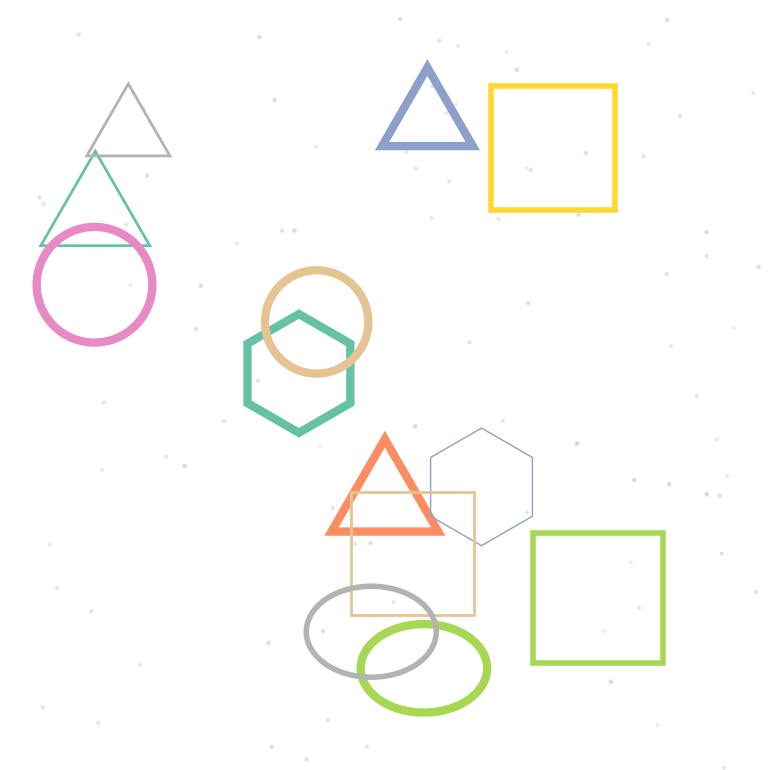[{"shape": "triangle", "thickness": 1, "radius": 0.41, "center": [0.124, 0.722]}, {"shape": "hexagon", "thickness": 3, "radius": 0.39, "center": [0.388, 0.515]}, {"shape": "triangle", "thickness": 3, "radius": 0.4, "center": [0.5, 0.35]}, {"shape": "hexagon", "thickness": 0.5, "radius": 0.38, "center": [0.625, 0.368]}, {"shape": "triangle", "thickness": 3, "radius": 0.34, "center": [0.555, 0.844]}, {"shape": "circle", "thickness": 3, "radius": 0.38, "center": [0.123, 0.63]}, {"shape": "square", "thickness": 2, "radius": 0.42, "center": [0.777, 0.223]}, {"shape": "oval", "thickness": 3, "radius": 0.41, "center": [0.55, 0.132]}, {"shape": "square", "thickness": 2, "radius": 0.4, "center": [0.718, 0.808]}, {"shape": "square", "thickness": 1, "radius": 0.4, "center": [0.536, 0.281]}, {"shape": "circle", "thickness": 3, "radius": 0.34, "center": [0.411, 0.582]}, {"shape": "triangle", "thickness": 1, "radius": 0.31, "center": [0.167, 0.829]}, {"shape": "oval", "thickness": 2, "radius": 0.42, "center": [0.482, 0.18]}]